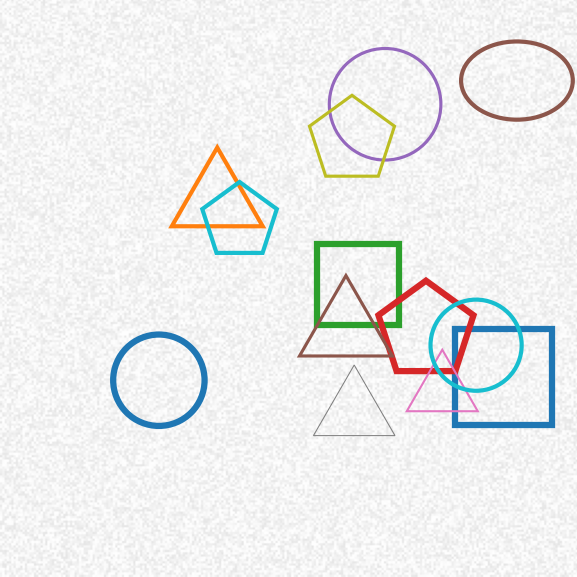[{"shape": "circle", "thickness": 3, "radius": 0.4, "center": [0.275, 0.341]}, {"shape": "square", "thickness": 3, "radius": 0.42, "center": [0.872, 0.347]}, {"shape": "triangle", "thickness": 2, "radius": 0.45, "center": [0.376, 0.653]}, {"shape": "square", "thickness": 3, "radius": 0.35, "center": [0.62, 0.507]}, {"shape": "pentagon", "thickness": 3, "radius": 0.43, "center": [0.738, 0.427]}, {"shape": "circle", "thickness": 1.5, "radius": 0.48, "center": [0.667, 0.819]}, {"shape": "oval", "thickness": 2, "radius": 0.48, "center": [0.895, 0.86]}, {"shape": "triangle", "thickness": 1.5, "radius": 0.46, "center": [0.599, 0.429]}, {"shape": "triangle", "thickness": 1, "radius": 0.35, "center": [0.766, 0.323]}, {"shape": "triangle", "thickness": 0.5, "radius": 0.41, "center": [0.613, 0.286]}, {"shape": "pentagon", "thickness": 1.5, "radius": 0.39, "center": [0.61, 0.757]}, {"shape": "circle", "thickness": 2, "radius": 0.39, "center": [0.824, 0.401]}, {"shape": "pentagon", "thickness": 2, "radius": 0.34, "center": [0.415, 0.616]}]